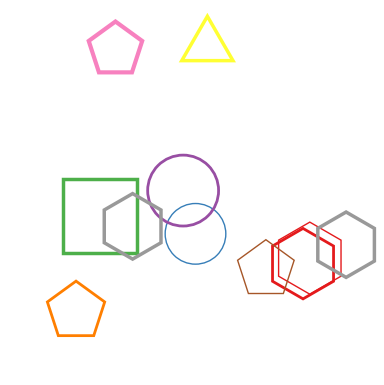[{"shape": "hexagon", "thickness": 1, "radius": 0.47, "center": [0.805, 0.329]}, {"shape": "hexagon", "thickness": 2, "radius": 0.46, "center": [0.787, 0.315]}, {"shape": "circle", "thickness": 1, "radius": 0.39, "center": [0.508, 0.393]}, {"shape": "square", "thickness": 2.5, "radius": 0.48, "center": [0.259, 0.439]}, {"shape": "circle", "thickness": 2, "radius": 0.46, "center": [0.476, 0.505]}, {"shape": "pentagon", "thickness": 2, "radius": 0.39, "center": [0.197, 0.192]}, {"shape": "triangle", "thickness": 2.5, "radius": 0.38, "center": [0.539, 0.881]}, {"shape": "pentagon", "thickness": 1, "radius": 0.39, "center": [0.691, 0.3]}, {"shape": "pentagon", "thickness": 3, "radius": 0.36, "center": [0.3, 0.871]}, {"shape": "hexagon", "thickness": 2.5, "radius": 0.42, "center": [0.899, 0.364]}, {"shape": "hexagon", "thickness": 2.5, "radius": 0.43, "center": [0.344, 0.412]}]